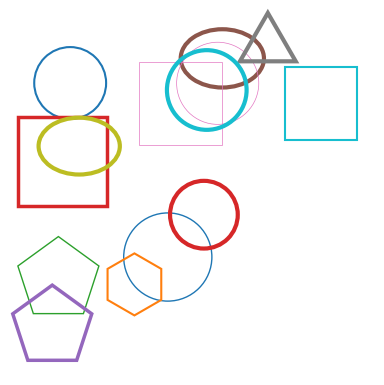[{"shape": "circle", "thickness": 1, "radius": 0.57, "center": [0.436, 0.332]}, {"shape": "circle", "thickness": 1.5, "radius": 0.47, "center": [0.182, 0.784]}, {"shape": "hexagon", "thickness": 1.5, "radius": 0.4, "center": [0.349, 0.261]}, {"shape": "pentagon", "thickness": 1, "radius": 0.55, "center": [0.152, 0.275]}, {"shape": "square", "thickness": 2.5, "radius": 0.58, "center": [0.162, 0.581]}, {"shape": "circle", "thickness": 3, "radius": 0.44, "center": [0.53, 0.442]}, {"shape": "pentagon", "thickness": 2.5, "radius": 0.54, "center": [0.136, 0.151]}, {"shape": "oval", "thickness": 3, "radius": 0.54, "center": [0.577, 0.848]}, {"shape": "circle", "thickness": 0.5, "radius": 0.53, "center": [0.565, 0.784]}, {"shape": "square", "thickness": 0.5, "radius": 0.54, "center": [0.469, 0.731]}, {"shape": "triangle", "thickness": 3, "radius": 0.42, "center": [0.696, 0.883]}, {"shape": "oval", "thickness": 3, "radius": 0.53, "center": [0.206, 0.621]}, {"shape": "circle", "thickness": 3, "radius": 0.52, "center": [0.537, 0.766]}, {"shape": "square", "thickness": 1.5, "radius": 0.47, "center": [0.834, 0.731]}]